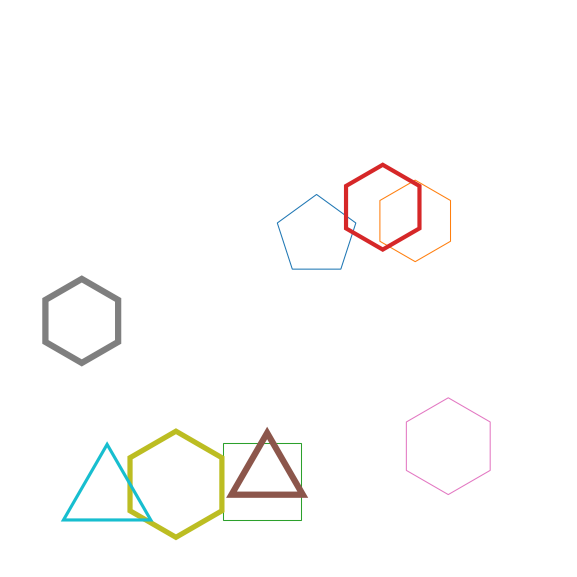[{"shape": "pentagon", "thickness": 0.5, "radius": 0.36, "center": [0.548, 0.591]}, {"shape": "hexagon", "thickness": 0.5, "radius": 0.35, "center": [0.719, 0.617]}, {"shape": "square", "thickness": 0.5, "radius": 0.33, "center": [0.454, 0.165]}, {"shape": "hexagon", "thickness": 2, "radius": 0.37, "center": [0.663, 0.64]}, {"shape": "triangle", "thickness": 3, "radius": 0.36, "center": [0.463, 0.178]}, {"shape": "hexagon", "thickness": 0.5, "radius": 0.42, "center": [0.776, 0.227]}, {"shape": "hexagon", "thickness": 3, "radius": 0.36, "center": [0.142, 0.443]}, {"shape": "hexagon", "thickness": 2.5, "radius": 0.46, "center": [0.305, 0.161]}, {"shape": "triangle", "thickness": 1.5, "radius": 0.44, "center": [0.185, 0.142]}]